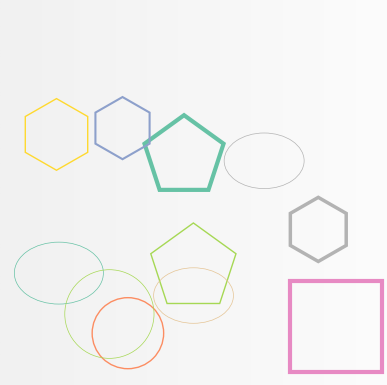[{"shape": "pentagon", "thickness": 3, "radius": 0.54, "center": [0.475, 0.594]}, {"shape": "oval", "thickness": 0.5, "radius": 0.57, "center": [0.152, 0.291]}, {"shape": "circle", "thickness": 1, "radius": 0.46, "center": [0.33, 0.135]}, {"shape": "hexagon", "thickness": 1.5, "radius": 0.4, "center": [0.316, 0.667]}, {"shape": "square", "thickness": 3, "radius": 0.59, "center": [0.868, 0.152]}, {"shape": "circle", "thickness": 0.5, "radius": 0.58, "center": [0.282, 0.184]}, {"shape": "pentagon", "thickness": 1, "radius": 0.58, "center": [0.499, 0.305]}, {"shape": "hexagon", "thickness": 1, "radius": 0.47, "center": [0.146, 0.651]}, {"shape": "oval", "thickness": 0.5, "radius": 0.51, "center": [0.499, 0.232]}, {"shape": "oval", "thickness": 0.5, "radius": 0.52, "center": [0.682, 0.582]}, {"shape": "hexagon", "thickness": 2.5, "radius": 0.42, "center": [0.821, 0.404]}]